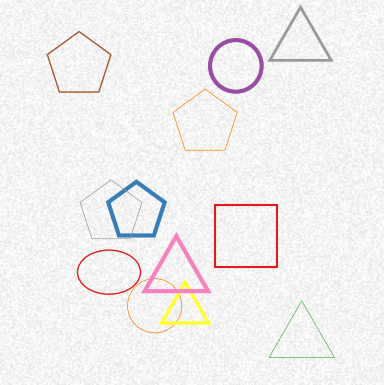[{"shape": "oval", "thickness": 1, "radius": 0.41, "center": [0.283, 0.293]}, {"shape": "square", "thickness": 1.5, "radius": 0.4, "center": [0.639, 0.387]}, {"shape": "pentagon", "thickness": 3, "radius": 0.39, "center": [0.354, 0.451]}, {"shape": "triangle", "thickness": 0.5, "radius": 0.49, "center": [0.784, 0.121]}, {"shape": "circle", "thickness": 3, "radius": 0.34, "center": [0.613, 0.829]}, {"shape": "pentagon", "thickness": 0.5, "radius": 0.44, "center": [0.533, 0.681]}, {"shape": "circle", "thickness": 0.5, "radius": 0.35, "center": [0.402, 0.206]}, {"shape": "triangle", "thickness": 2.5, "radius": 0.35, "center": [0.481, 0.196]}, {"shape": "pentagon", "thickness": 1, "radius": 0.43, "center": [0.205, 0.831]}, {"shape": "triangle", "thickness": 3, "radius": 0.48, "center": [0.458, 0.291]}, {"shape": "pentagon", "thickness": 0.5, "radius": 0.42, "center": [0.288, 0.448]}, {"shape": "triangle", "thickness": 2, "radius": 0.46, "center": [0.781, 0.889]}]